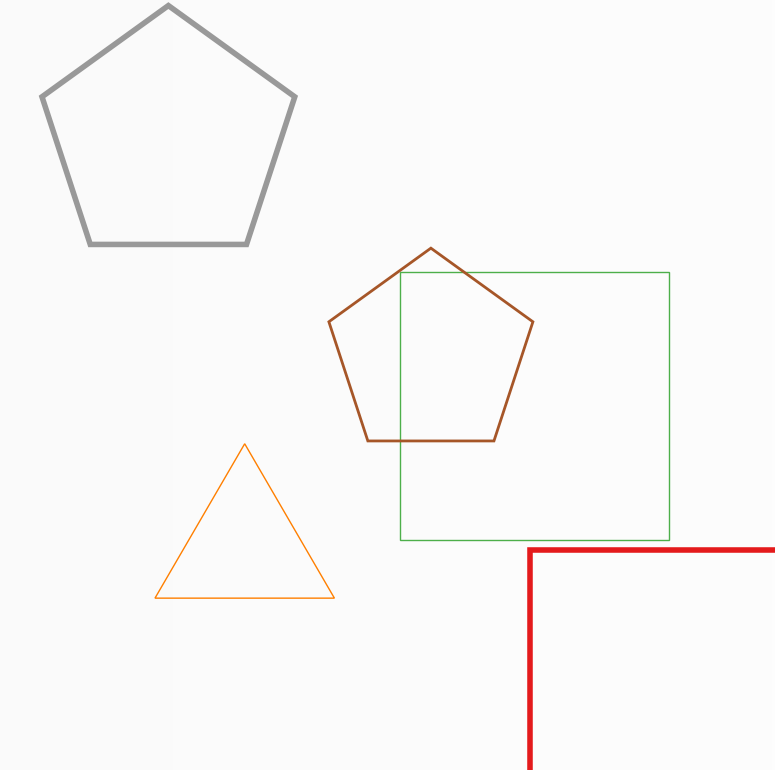[{"shape": "square", "thickness": 2, "radius": 0.8, "center": [0.844, 0.125]}, {"shape": "square", "thickness": 0.5, "radius": 0.87, "center": [0.689, 0.473]}, {"shape": "triangle", "thickness": 0.5, "radius": 0.67, "center": [0.316, 0.29]}, {"shape": "pentagon", "thickness": 1, "radius": 0.69, "center": [0.556, 0.539]}, {"shape": "pentagon", "thickness": 2, "radius": 0.86, "center": [0.217, 0.821]}]